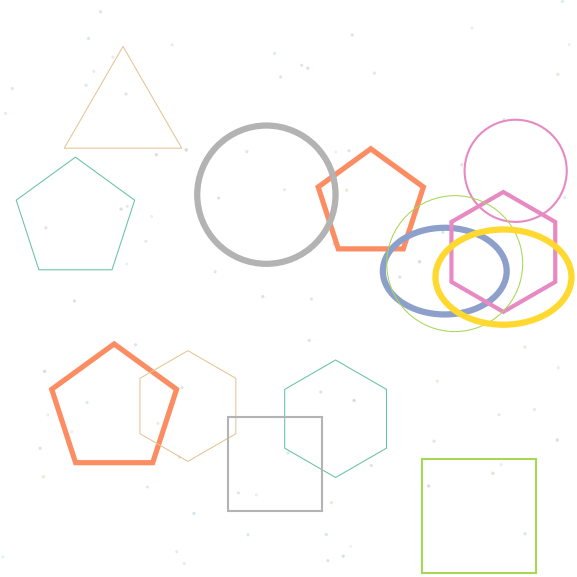[{"shape": "pentagon", "thickness": 0.5, "radius": 0.54, "center": [0.131, 0.619]}, {"shape": "hexagon", "thickness": 0.5, "radius": 0.51, "center": [0.581, 0.274]}, {"shape": "pentagon", "thickness": 2.5, "radius": 0.48, "center": [0.642, 0.646]}, {"shape": "pentagon", "thickness": 2.5, "radius": 0.57, "center": [0.198, 0.29]}, {"shape": "oval", "thickness": 3, "radius": 0.54, "center": [0.77, 0.53]}, {"shape": "circle", "thickness": 1, "radius": 0.44, "center": [0.893, 0.703]}, {"shape": "hexagon", "thickness": 2, "radius": 0.52, "center": [0.872, 0.563]}, {"shape": "square", "thickness": 1, "radius": 0.49, "center": [0.829, 0.106]}, {"shape": "circle", "thickness": 0.5, "radius": 0.59, "center": [0.787, 0.543]}, {"shape": "oval", "thickness": 3, "radius": 0.59, "center": [0.872, 0.519]}, {"shape": "hexagon", "thickness": 0.5, "radius": 0.48, "center": [0.325, 0.296]}, {"shape": "triangle", "thickness": 0.5, "radius": 0.59, "center": [0.213, 0.801]}, {"shape": "square", "thickness": 1, "radius": 0.41, "center": [0.476, 0.196]}, {"shape": "circle", "thickness": 3, "radius": 0.6, "center": [0.461, 0.662]}]